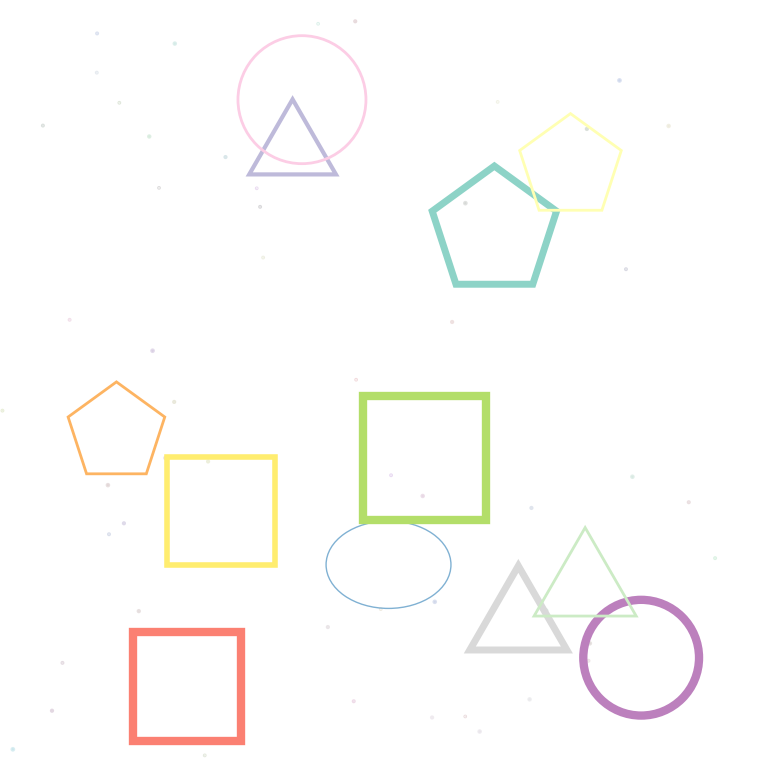[{"shape": "pentagon", "thickness": 2.5, "radius": 0.42, "center": [0.642, 0.7]}, {"shape": "pentagon", "thickness": 1, "radius": 0.35, "center": [0.741, 0.783]}, {"shape": "triangle", "thickness": 1.5, "radius": 0.33, "center": [0.38, 0.806]}, {"shape": "square", "thickness": 3, "radius": 0.35, "center": [0.243, 0.108]}, {"shape": "oval", "thickness": 0.5, "radius": 0.41, "center": [0.505, 0.267]}, {"shape": "pentagon", "thickness": 1, "radius": 0.33, "center": [0.151, 0.438]}, {"shape": "square", "thickness": 3, "radius": 0.4, "center": [0.552, 0.405]}, {"shape": "circle", "thickness": 1, "radius": 0.42, "center": [0.392, 0.871]}, {"shape": "triangle", "thickness": 2.5, "radius": 0.36, "center": [0.673, 0.192]}, {"shape": "circle", "thickness": 3, "radius": 0.38, "center": [0.833, 0.146]}, {"shape": "triangle", "thickness": 1, "radius": 0.38, "center": [0.76, 0.238]}, {"shape": "square", "thickness": 2, "radius": 0.35, "center": [0.287, 0.336]}]